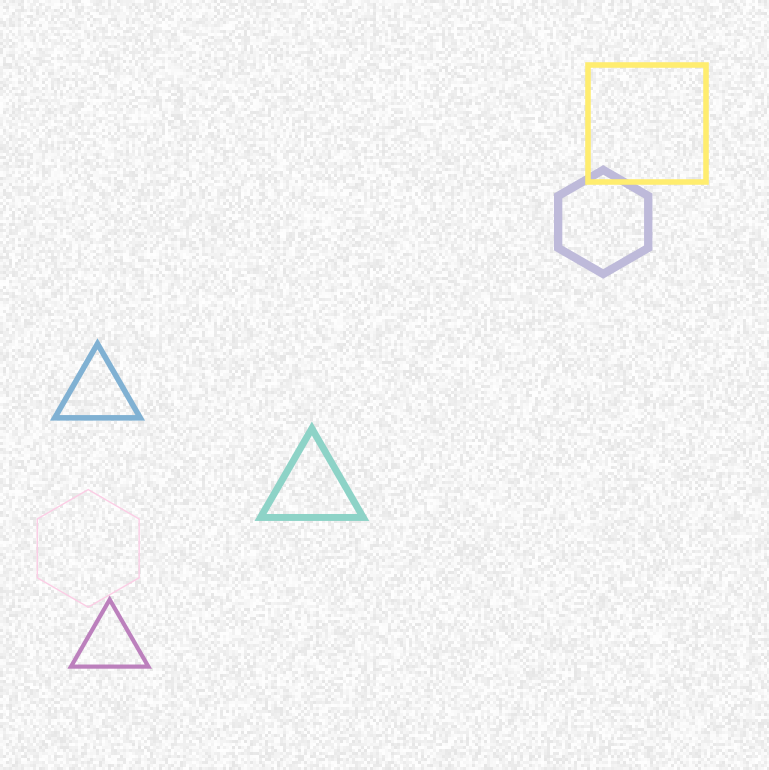[{"shape": "triangle", "thickness": 2.5, "radius": 0.39, "center": [0.405, 0.366]}, {"shape": "hexagon", "thickness": 3, "radius": 0.34, "center": [0.783, 0.712]}, {"shape": "triangle", "thickness": 2, "radius": 0.32, "center": [0.127, 0.489]}, {"shape": "hexagon", "thickness": 0.5, "radius": 0.38, "center": [0.115, 0.288]}, {"shape": "triangle", "thickness": 1.5, "radius": 0.29, "center": [0.142, 0.163]}, {"shape": "square", "thickness": 2, "radius": 0.38, "center": [0.84, 0.84]}]